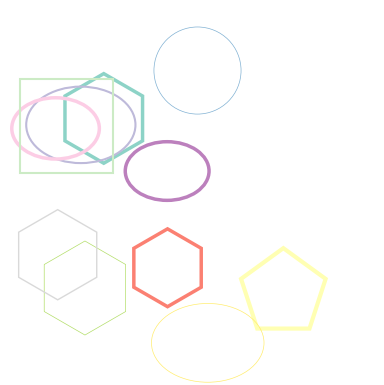[{"shape": "hexagon", "thickness": 2.5, "radius": 0.58, "center": [0.27, 0.692]}, {"shape": "pentagon", "thickness": 3, "radius": 0.58, "center": [0.736, 0.24]}, {"shape": "oval", "thickness": 1.5, "radius": 0.71, "center": [0.21, 0.676]}, {"shape": "hexagon", "thickness": 2.5, "radius": 0.51, "center": [0.435, 0.305]}, {"shape": "circle", "thickness": 0.5, "radius": 0.57, "center": [0.513, 0.817]}, {"shape": "hexagon", "thickness": 0.5, "radius": 0.61, "center": [0.221, 0.252]}, {"shape": "oval", "thickness": 2.5, "radius": 0.57, "center": [0.144, 0.666]}, {"shape": "hexagon", "thickness": 1, "radius": 0.59, "center": [0.15, 0.338]}, {"shape": "oval", "thickness": 2.5, "radius": 0.54, "center": [0.434, 0.556]}, {"shape": "square", "thickness": 1.5, "radius": 0.61, "center": [0.173, 0.672]}, {"shape": "oval", "thickness": 0.5, "radius": 0.73, "center": [0.54, 0.109]}]